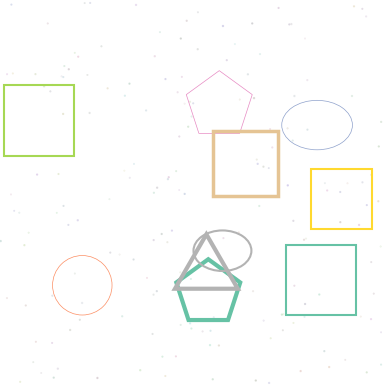[{"shape": "square", "thickness": 1.5, "radius": 0.46, "center": [0.834, 0.273]}, {"shape": "pentagon", "thickness": 3, "radius": 0.44, "center": [0.541, 0.239]}, {"shape": "circle", "thickness": 0.5, "radius": 0.39, "center": [0.214, 0.259]}, {"shape": "oval", "thickness": 0.5, "radius": 0.46, "center": [0.824, 0.675]}, {"shape": "pentagon", "thickness": 0.5, "radius": 0.45, "center": [0.57, 0.726]}, {"shape": "square", "thickness": 1.5, "radius": 0.46, "center": [0.101, 0.687]}, {"shape": "square", "thickness": 1.5, "radius": 0.39, "center": [0.888, 0.483]}, {"shape": "square", "thickness": 2.5, "radius": 0.42, "center": [0.637, 0.574]}, {"shape": "oval", "thickness": 1.5, "radius": 0.38, "center": [0.578, 0.349]}, {"shape": "triangle", "thickness": 3, "radius": 0.47, "center": [0.536, 0.297]}]